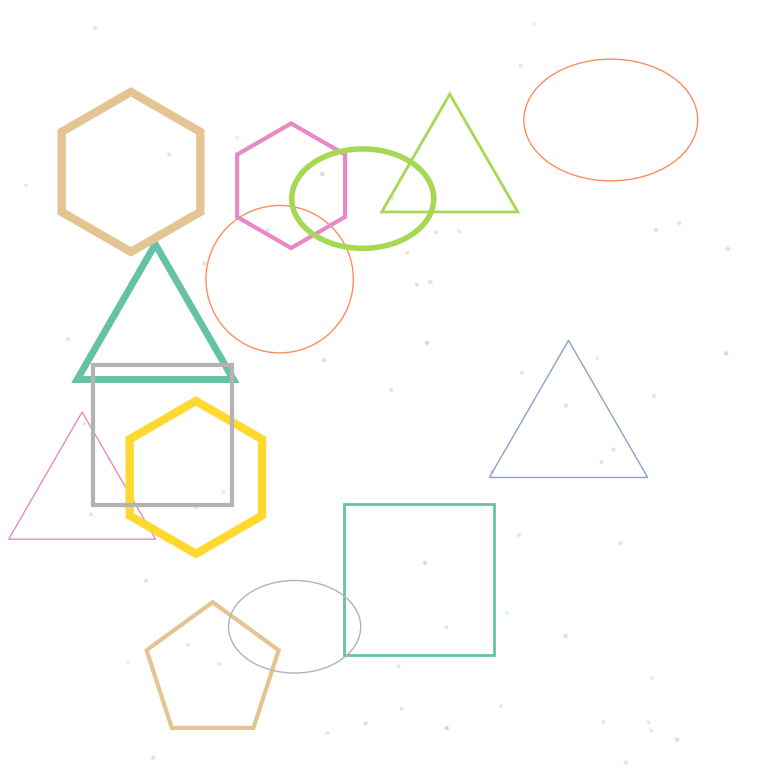[{"shape": "square", "thickness": 1, "radius": 0.49, "center": [0.544, 0.248]}, {"shape": "triangle", "thickness": 2.5, "radius": 0.59, "center": [0.202, 0.566]}, {"shape": "circle", "thickness": 0.5, "radius": 0.48, "center": [0.363, 0.637]}, {"shape": "oval", "thickness": 0.5, "radius": 0.56, "center": [0.793, 0.844]}, {"shape": "triangle", "thickness": 0.5, "radius": 0.59, "center": [0.738, 0.439]}, {"shape": "triangle", "thickness": 0.5, "radius": 0.55, "center": [0.107, 0.355]}, {"shape": "hexagon", "thickness": 1.5, "radius": 0.4, "center": [0.378, 0.759]}, {"shape": "triangle", "thickness": 1, "radius": 0.51, "center": [0.584, 0.776]}, {"shape": "oval", "thickness": 2, "radius": 0.46, "center": [0.471, 0.742]}, {"shape": "hexagon", "thickness": 3, "radius": 0.5, "center": [0.254, 0.38]}, {"shape": "hexagon", "thickness": 3, "radius": 0.52, "center": [0.17, 0.777]}, {"shape": "pentagon", "thickness": 1.5, "radius": 0.45, "center": [0.276, 0.128]}, {"shape": "square", "thickness": 1.5, "radius": 0.45, "center": [0.211, 0.435]}, {"shape": "oval", "thickness": 0.5, "radius": 0.43, "center": [0.383, 0.186]}]